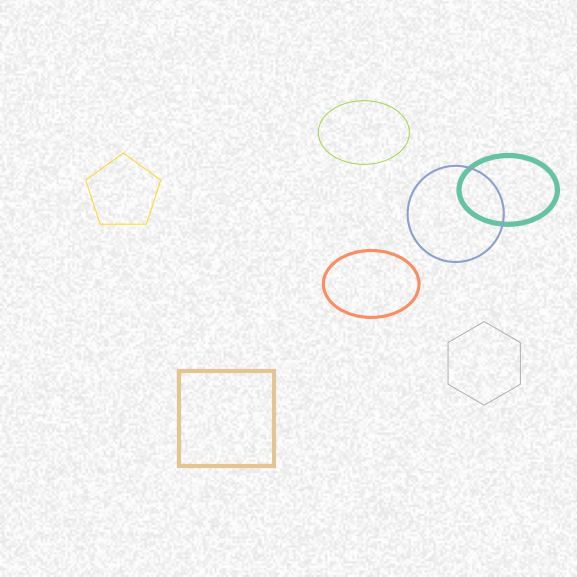[{"shape": "oval", "thickness": 2.5, "radius": 0.43, "center": [0.88, 0.67]}, {"shape": "oval", "thickness": 1.5, "radius": 0.41, "center": [0.643, 0.507]}, {"shape": "circle", "thickness": 1, "radius": 0.42, "center": [0.789, 0.629]}, {"shape": "oval", "thickness": 0.5, "radius": 0.39, "center": [0.63, 0.77]}, {"shape": "pentagon", "thickness": 0.5, "radius": 0.34, "center": [0.213, 0.666]}, {"shape": "square", "thickness": 2, "radius": 0.41, "center": [0.392, 0.275]}, {"shape": "hexagon", "thickness": 0.5, "radius": 0.36, "center": [0.838, 0.37]}]